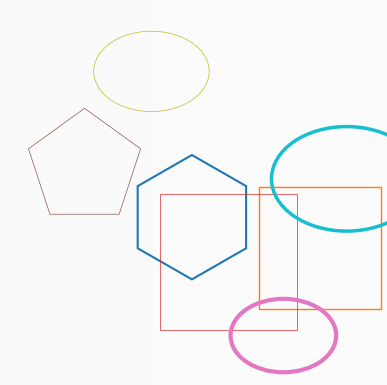[{"shape": "hexagon", "thickness": 1.5, "radius": 0.81, "center": [0.495, 0.436]}, {"shape": "square", "thickness": 1, "radius": 0.79, "center": [0.826, 0.356]}, {"shape": "square", "thickness": 0.5, "radius": 0.89, "center": [0.59, 0.32]}, {"shape": "pentagon", "thickness": 0.5, "radius": 0.76, "center": [0.218, 0.567]}, {"shape": "oval", "thickness": 3, "radius": 0.68, "center": [0.731, 0.128]}, {"shape": "oval", "thickness": 0.5, "radius": 0.75, "center": [0.391, 0.815]}, {"shape": "oval", "thickness": 2.5, "radius": 0.97, "center": [0.895, 0.535]}]